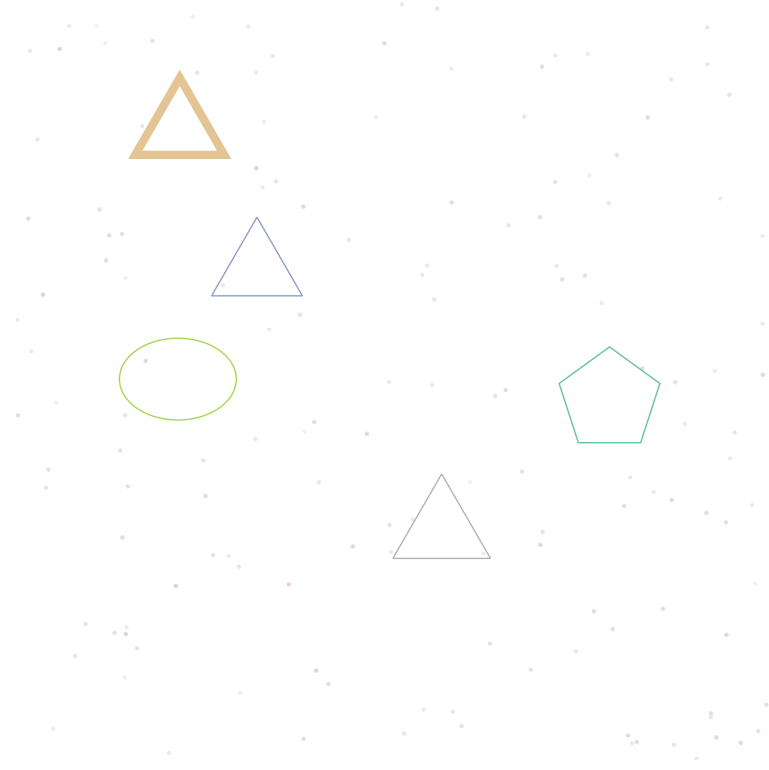[{"shape": "pentagon", "thickness": 0.5, "radius": 0.34, "center": [0.792, 0.481]}, {"shape": "triangle", "thickness": 0.5, "radius": 0.34, "center": [0.334, 0.65]}, {"shape": "oval", "thickness": 0.5, "radius": 0.38, "center": [0.231, 0.508]}, {"shape": "triangle", "thickness": 3, "radius": 0.33, "center": [0.233, 0.832]}, {"shape": "triangle", "thickness": 0.5, "radius": 0.37, "center": [0.574, 0.311]}]